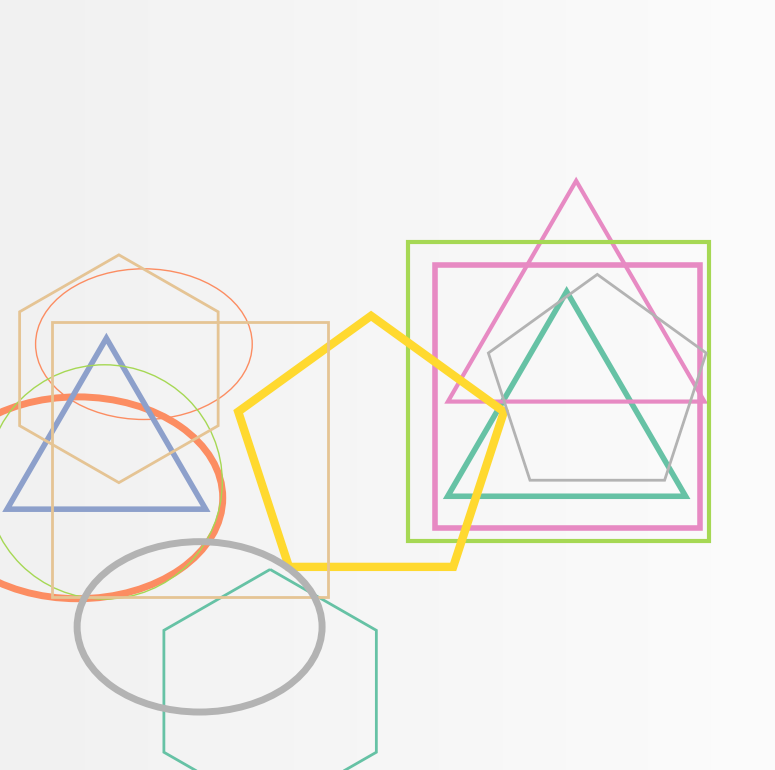[{"shape": "hexagon", "thickness": 1, "radius": 0.79, "center": [0.349, 0.102]}, {"shape": "triangle", "thickness": 2, "radius": 0.89, "center": [0.731, 0.444]}, {"shape": "oval", "thickness": 2.5, "radius": 0.94, "center": [0.1, 0.354]}, {"shape": "oval", "thickness": 0.5, "radius": 0.7, "center": [0.186, 0.553]}, {"shape": "triangle", "thickness": 2, "radius": 0.74, "center": [0.137, 0.413]}, {"shape": "triangle", "thickness": 1.5, "radius": 0.96, "center": [0.743, 0.574]}, {"shape": "square", "thickness": 2, "radius": 0.85, "center": [0.732, 0.486]}, {"shape": "square", "thickness": 1.5, "radius": 0.97, "center": [0.721, 0.491]}, {"shape": "circle", "thickness": 0.5, "radius": 0.76, "center": [0.135, 0.374]}, {"shape": "pentagon", "thickness": 3, "radius": 0.9, "center": [0.479, 0.41]}, {"shape": "square", "thickness": 1, "radius": 0.89, "center": [0.245, 0.403]}, {"shape": "hexagon", "thickness": 1, "radius": 0.74, "center": [0.153, 0.521]}, {"shape": "oval", "thickness": 2.5, "radius": 0.79, "center": [0.258, 0.186]}, {"shape": "pentagon", "thickness": 1, "radius": 0.74, "center": [0.771, 0.496]}]